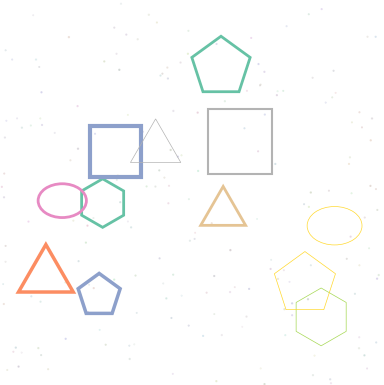[{"shape": "pentagon", "thickness": 2, "radius": 0.4, "center": [0.574, 0.826]}, {"shape": "hexagon", "thickness": 2, "radius": 0.32, "center": [0.267, 0.473]}, {"shape": "triangle", "thickness": 2.5, "radius": 0.41, "center": [0.119, 0.283]}, {"shape": "pentagon", "thickness": 2.5, "radius": 0.29, "center": [0.258, 0.232]}, {"shape": "square", "thickness": 3, "radius": 0.33, "center": [0.3, 0.606]}, {"shape": "oval", "thickness": 2, "radius": 0.31, "center": [0.162, 0.479]}, {"shape": "hexagon", "thickness": 0.5, "radius": 0.38, "center": [0.834, 0.177]}, {"shape": "pentagon", "thickness": 0.5, "radius": 0.42, "center": [0.792, 0.263]}, {"shape": "oval", "thickness": 0.5, "radius": 0.36, "center": [0.869, 0.414]}, {"shape": "triangle", "thickness": 2, "radius": 0.34, "center": [0.58, 0.448]}, {"shape": "square", "thickness": 1.5, "radius": 0.42, "center": [0.623, 0.632]}, {"shape": "triangle", "thickness": 0.5, "radius": 0.38, "center": [0.404, 0.616]}]